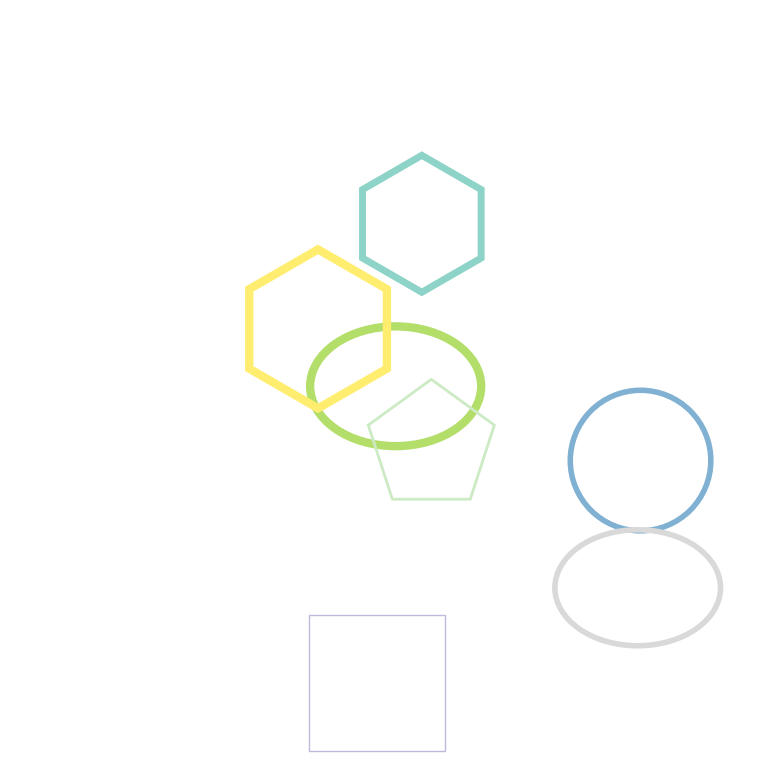[{"shape": "hexagon", "thickness": 2.5, "radius": 0.44, "center": [0.548, 0.709]}, {"shape": "square", "thickness": 0.5, "radius": 0.44, "center": [0.489, 0.113]}, {"shape": "circle", "thickness": 2, "radius": 0.46, "center": [0.832, 0.402]}, {"shape": "oval", "thickness": 3, "radius": 0.56, "center": [0.514, 0.498]}, {"shape": "oval", "thickness": 2, "radius": 0.54, "center": [0.828, 0.237]}, {"shape": "pentagon", "thickness": 1, "radius": 0.43, "center": [0.56, 0.421]}, {"shape": "hexagon", "thickness": 3, "radius": 0.52, "center": [0.413, 0.573]}]